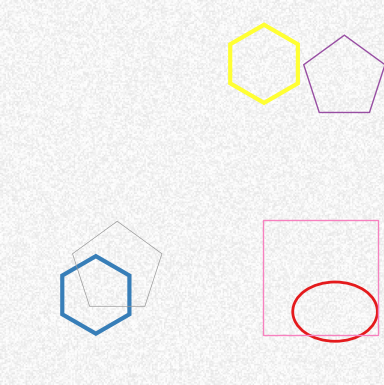[{"shape": "oval", "thickness": 2, "radius": 0.55, "center": [0.87, 0.191]}, {"shape": "hexagon", "thickness": 3, "radius": 0.5, "center": [0.249, 0.234]}, {"shape": "pentagon", "thickness": 1, "radius": 0.55, "center": [0.894, 0.798]}, {"shape": "hexagon", "thickness": 3, "radius": 0.51, "center": [0.686, 0.834]}, {"shape": "square", "thickness": 1, "radius": 0.75, "center": [0.833, 0.28]}, {"shape": "pentagon", "thickness": 0.5, "radius": 0.61, "center": [0.304, 0.303]}]